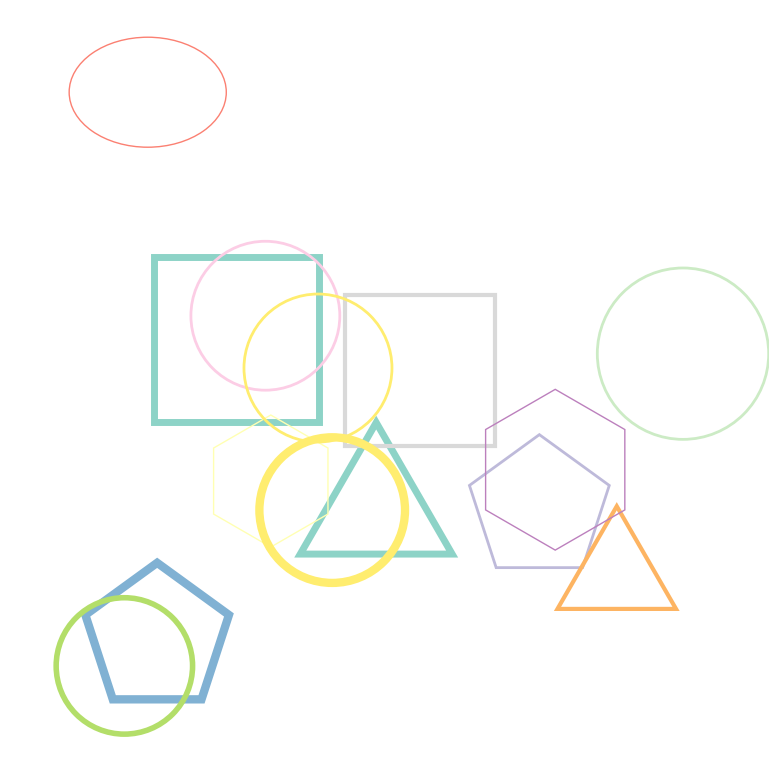[{"shape": "triangle", "thickness": 2.5, "radius": 0.57, "center": [0.489, 0.337]}, {"shape": "square", "thickness": 2.5, "radius": 0.54, "center": [0.307, 0.559]}, {"shape": "hexagon", "thickness": 0.5, "radius": 0.43, "center": [0.352, 0.375]}, {"shape": "pentagon", "thickness": 1, "radius": 0.48, "center": [0.7, 0.34]}, {"shape": "oval", "thickness": 0.5, "radius": 0.51, "center": [0.192, 0.88]}, {"shape": "pentagon", "thickness": 3, "radius": 0.49, "center": [0.204, 0.171]}, {"shape": "triangle", "thickness": 1.5, "radius": 0.44, "center": [0.801, 0.254]}, {"shape": "circle", "thickness": 2, "radius": 0.44, "center": [0.162, 0.135]}, {"shape": "circle", "thickness": 1, "radius": 0.48, "center": [0.345, 0.59]}, {"shape": "square", "thickness": 1.5, "radius": 0.49, "center": [0.546, 0.519]}, {"shape": "hexagon", "thickness": 0.5, "radius": 0.52, "center": [0.721, 0.39]}, {"shape": "circle", "thickness": 1, "radius": 0.56, "center": [0.887, 0.541]}, {"shape": "circle", "thickness": 1, "radius": 0.48, "center": [0.413, 0.522]}, {"shape": "circle", "thickness": 3, "radius": 0.47, "center": [0.431, 0.338]}]